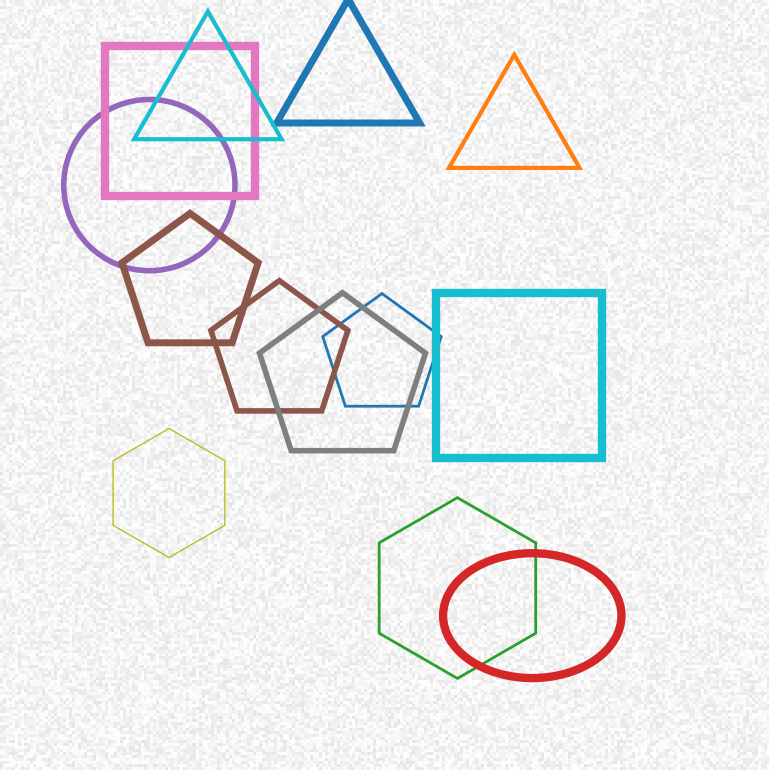[{"shape": "triangle", "thickness": 2.5, "radius": 0.54, "center": [0.452, 0.894]}, {"shape": "pentagon", "thickness": 1, "radius": 0.4, "center": [0.496, 0.538]}, {"shape": "triangle", "thickness": 1.5, "radius": 0.49, "center": [0.668, 0.831]}, {"shape": "hexagon", "thickness": 1, "radius": 0.59, "center": [0.594, 0.236]}, {"shape": "oval", "thickness": 3, "radius": 0.58, "center": [0.691, 0.2]}, {"shape": "circle", "thickness": 2, "radius": 0.56, "center": [0.194, 0.76]}, {"shape": "pentagon", "thickness": 2, "radius": 0.47, "center": [0.363, 0.542]}, {"shape": "pentagon", "thickness": 2.5, "radius": 0.46, "center": [0.247, 0.63]}, {"shape": "square", "thickness": 3, "radius": 0.49, "center": [0.234, 0.843]}, {"shape": "pentagon", "thickness": 2, "radius": 0.57, "center": [0.445, 0.506]}, {"shape": "hexagon", "thickness": 0.5, "radius": 0.42, "center": [0.219, 0.36]}, {"shape": "triangle", "thickness": 1.5, "radius": 0.55, "center": [0.27, 0.875]}, {"shape": "square", "thickness": 3, "radius": 0.54, "center": [0.674, 0.512]}]